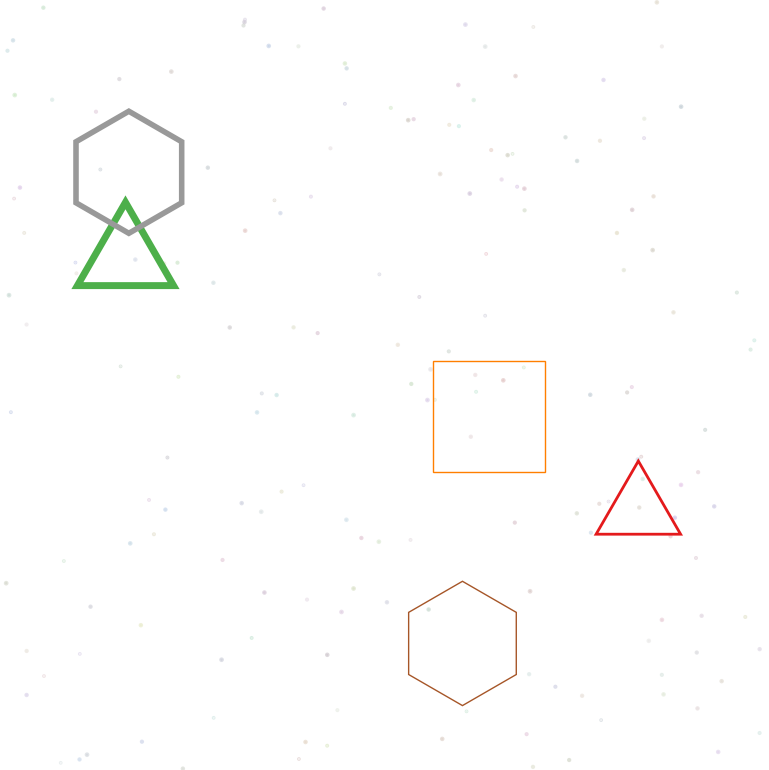[{"shape": "triangle", "thickness": 1, "radius": 0.32, "center": [0.829, 0.338]}, {"shape": "triangle", "thickness": 2.5, "radius": 0.36, "center": [0.163, 0.665]}, {"shape": "square", "thickness": 0.5, "radius": 0.36, "center": [0.635, 0.459]}, {"shape": "hexagon", "thickness": 0.5, "radius": 0.4, "center": [0.601, 0.164]}, {"shape": "hexagon", "thickness": 2, "radius": 0.4, "center": [0.167, 0.776]}]